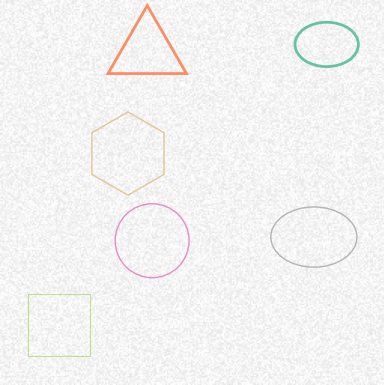[{"shape": "oval", "thickness": 2, "radius": 0.41, "center": [0.849, 0.885]}, {"shape": "triangle", "thickness": 2, "radius": 0.59, "center": [0.382, 0.868]}, {"shape": "circle", "thickness": 1, "radius": 0.48, "center": [0.395, 0.375]}, {"shape": "square", "thickness": 0.5, "radius": 0.4, "center": [0.154, 0.155]}, {"shape": "hexagon", "thickness": 1, "radius": 0.54, "center": [0.332, 0.601]}, {"shape": "oval", "thickness": 1, "radius": 0.56, "center": [0.815, 0.384]}]